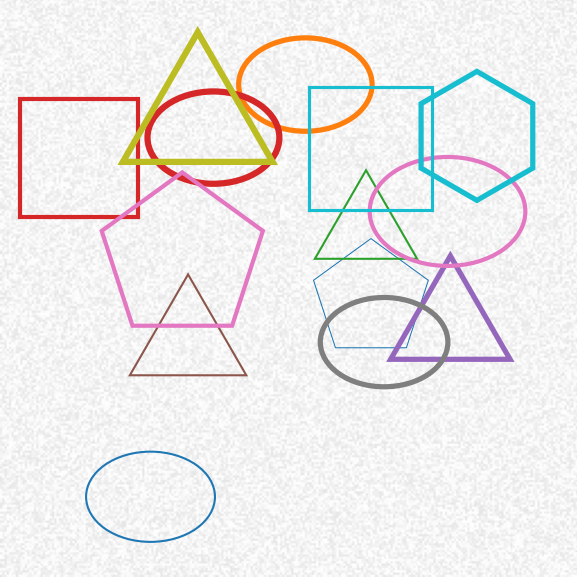[{"shape": "pentagon", "thickness": 0.5, "radius": 0.52, "center": [0.642, 0.481]}, {"shape": "oval", "thickness": 1, "radius": 0.56, "center": [0.261, 0.139]}, {"shape": "oval", "thickness": 2.5, "radius": 0.58, "center": [0.529, 0.853]}, {"shape": "triangle", "thickness": 1, "radius": 0.51, "center": [0.634, 0.602]}, {"shape": "oval", "thickness": 3, "radius": 0.57, "center": [0.37, 0.761]}, {"shape": "square", "thickness": 2, "radius": 0.51, "center": [0.137, 0.726]}, {"shape": "triangle", "thickness": 2.5, "radius": 0.6, "center": [0.78, 0.437]}, {"shape": "triangle", "thickness": 1, "radius": 0.58, "center": [0.326, 0.408]}, {"shape": "pentagon", "thickness": 2, "radius": 0.73, "center": [0.316, 0.554]}, {"shape": "oval", "thickness": 2, "radius": 0.67, "center": [0.775, 0.633]}, {"shape": "oval", "thickness": 2.5, "radius": 0.55, "center": [0.665, 0.407]}, {"shape": "triangle", "thickness": 3, "radius": 0.75, "center": [0.342, 0.794]}, {"shape": "hexagon", "thickness": 2.5, "radius": 0.56, "center": [0.826, 0.764]}, {"shape": "square", "thickness": 1.5, "radius": 0.53, "center": [0.642, 0.742]}]